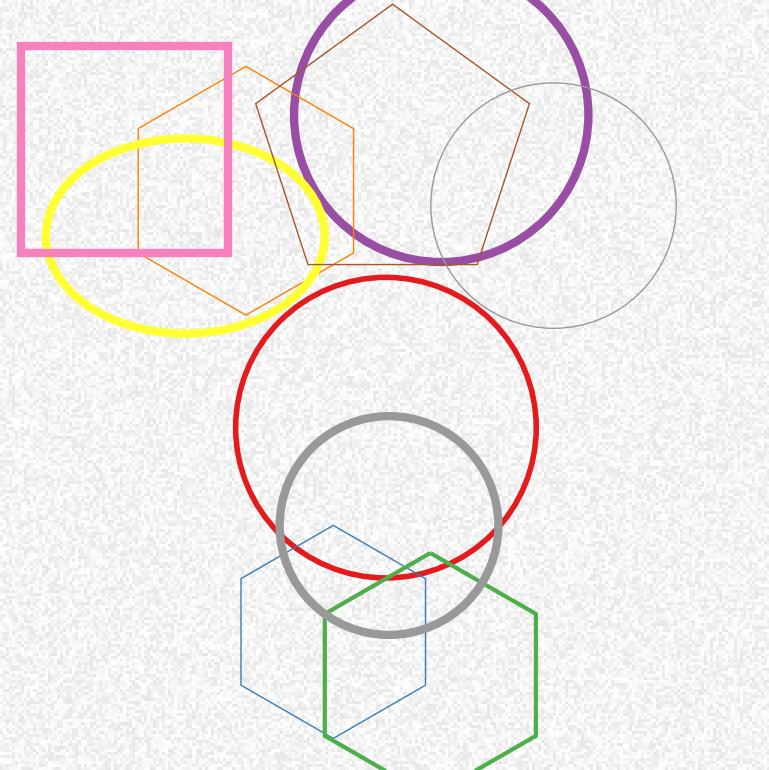[{"shape": "circle", "thickness": 2, "radius": 0.98, "center": [0.501, 0.445]}, {"shape": "hexagon", "thickness": 0.5, "radius": 0.69, "center": [0.433, 0.179]}, {"shape": "hexagon", "thickness": 1.5, "radius": 0.79, "center": [0.559, 0.124]}, {"shape": "circle", "thickness": 3, "radius": 0.96, "center": [0.573, 0.851]}, {"shape": "hexagon", "thickness": 0.5, "radius": 0.81, "center": [0.319, 0.752]}, {"shape": "oval", "thickness": 3, "radius": 0.91, "center": [0.241, 0.693]}, {"shape": "pentagon", "thickness": 0.5, "radius": 0.93, "center": [0.51, 0.808]}, {"shape": "square", "thickness": 3, "radius": 0.67, "center": [0.162, 0.806]}, {"shape": "circle", "thickness": 0.5, "radius": 0.8, "center": [0.719, 0.733]}, {"shape": "circle", "thickness": 3, "radius": 0.71, "center": [0.505, 0.318]}]